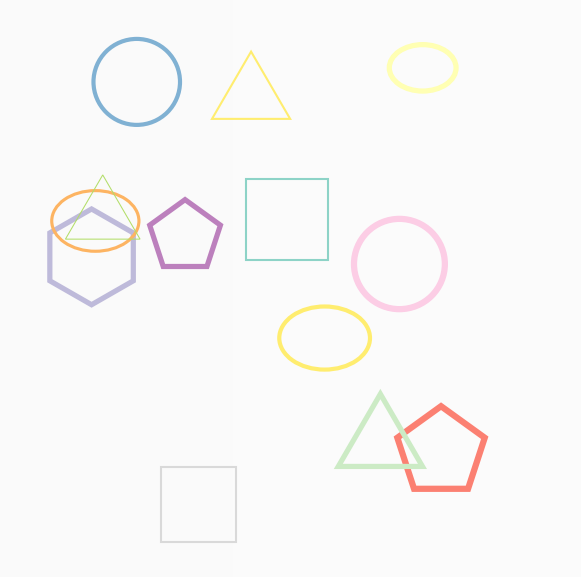[{"shape": "square", "thickness": 1, "radius": 0.35, "center": [0.494, 0.62]}, {"shape": "oval", "thickness": 2.5, "radius": 0.29, "center": [0.727, 0.882]}, {"shape": "hexagon", "thickness": 2.5, "radius": 0.41, "center": [0.158, 0.554]}, {"shape": "pentagon", "thickness": 3, "radius": 0.4, "center": [0.759, 0.217]}, {"shape": "circle", "thickness": 2, "radius": 0.37, "center": [0.235, 0.857]}, {"shape": "oval", "thickness": 1.5, "radius": 0.38, "center": [0.164, 0.617]}, {"shape": "triangle", "thickness": 0.5, "radius": 0.37, "center": [0.177, 0.622]}, {"shape": "circle", "thickness": 3, "radius": 0.39, "center": [0.687, 0.542]}, {"shape": "square", "thickness": 1, "radius": 0.32, "center": [0.342, 0.126]}, {"shape": "pentagon", "thickness": 2.5, "radius": 0.32, "center": [0.318, 0.589]}, {"shape": "triangle", "thickness": 2.5, "radius": 0.42, "center": [0.654, 0.233]}, {"shape": "triangle", "thickness": 1, "radius": 0.39, "center": [0.432, 0.832]}, {"shape": "oval", "thickness": 2, "radius": 0.39, "center": [0.559, 0.414]}]